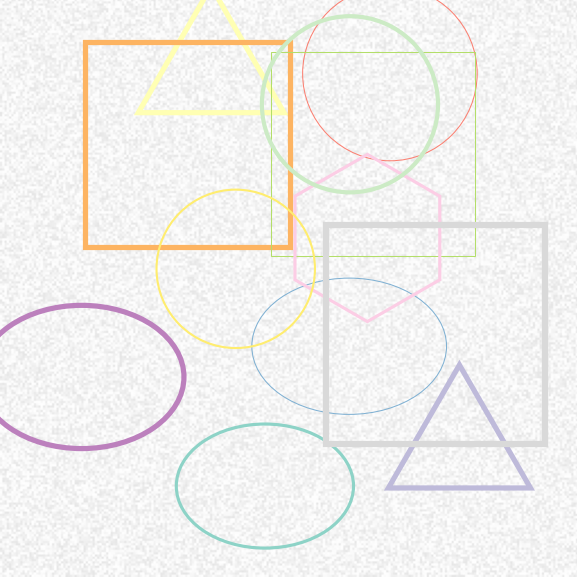[{"shape": "oval", "thickness": 1.5, "radius": 0.77, "center": [0.459, 0.157]}, {"shape": "triangle", "thickness": 2.5, "radius": 0.73, "center": [0.366, 0.877]}, {"shape": "triangle", "thickness": 2.5, "radius": 0.71, "center": [0.796, 0.225]}, {"shape": "circle", "thickness": 0.5, "radius": 0.76, "center": [0.675, 0.872]}, {"shape": "oval", "thickness": 0.5, "radius": 0.84, "center": [0.605, 0.4]}, {"shape": "square", "thickness": 2.5, "radius": 0.89, "center": [0.325, 0.749]}, {"shape": "square", "thickness": 0.5, "radius": 0.88, "center": [0.646, 0.733]}, {"shape": "hexagon", "thickness": 1.5, "radius": 0.72, "center": [0.636, 0.587]}, {"shape": "square", "thickness": 3, "radius": 0.95, "center": [0.754, 0.42]}, {"shape": "oval", "thickness": 2.5, "radius": 0.89, "center": [0.141, 0.346]}, {"shape": "circle", "thickness": 2, "radius": 0.76, "center": [0.606, 0.819]}, {"shape": "circle", "thickness": 1, "radius": 0.69, "center": [0.408, 0.534]}]